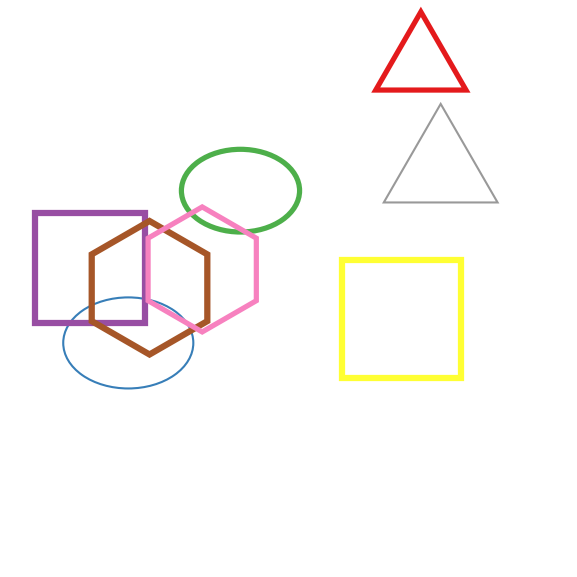[{"shape": "triangle", "thickness": 2.5, "radius": 0.45, "center": [0.729, 0.888]}, {"shape": "oval", "thickness": 1, "radius": 0.56, "center": [0.222, 0.405]}, {"shape": "oval", "thickness": 2.5, "radius": 0.51, "center": [0.416, 0.669]}, {"shape": "square", "thickness": 3, "radius": 0.48, "center": [0.155, 0.534]}, {"shape": "square", "thickness": 3, "radius": 0.51, "center": [0.695, 0.447]}, {"shape": "hexagon", "thickness": 3, "radius": 0.58, "center": [0.259, 0.501]}, {"shape": "hexagon", "thickness": 2.5, "radius": 0.54, "center": [0.35, 0.533]}, {"shape": "triangle", "thickness": 1, "radius": 0.57, "center": [0.763, 0.705]}]